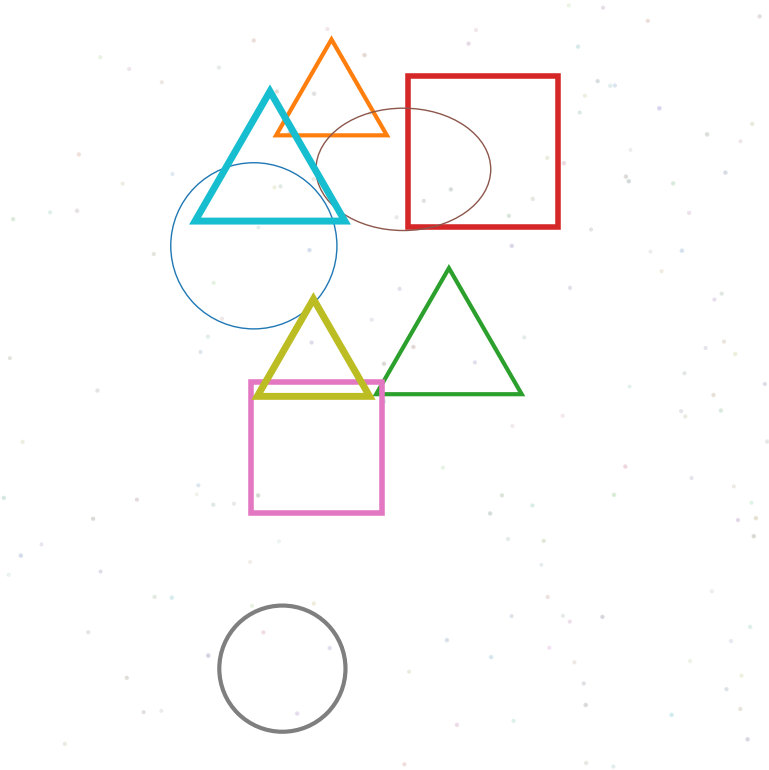[{"shape": "circle", "thickness": 0.5, "radius": 0.54, "center": [0.33, 0.681]}, {"shape": "triangle", "thickness": 1.5, "radius": 0.42, "center": [0.431, 0.866]}, {"shape": "triangle", "thickness": 1.5, "radius": 0.55, "center": [0.583, 0.543]}, {"shape": "square", "thickness": 2, "radius": 0.49, "center": [0.627, 0.803]}, {"shape": "oval", "thickness": 0.5, "radius": 0.57, "center": [0.524, 0.78]}, {"shape": "square", "thickness": 2, "radius": 0.43, "center": [0.411, 0.419]}, {"shape": "circle", "thickness": 1.5, "radius": 0.41, "center": [0.367, 0.132]}, {"shape": "triangle", "thickness": 2.5, "radius": 0.42, "center": [0.407, 0.527]}, {"shape": "triangle", "thickness": 2.5, "radius": 0.56, "center": [0.351, 0.769]}]